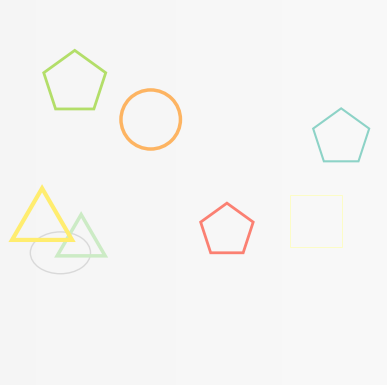[{"shape": "pentagon", "thickness": 1.5, "radius": 0.38, "center": [0.88, 0.643]}, {"shape": "square", "thickness": 0.5, "radius": 0.34, "center": [0.815, 0.427]}, {"shape": "pentagon", "thickness": 2, "radius": 0.36, "center": [0.586, 0.401]}, {"shape": "circle", "thickness": 2.5, "radius": 0.38, "center": [0.389, 0.69]}, {"shape": "pentagon", "thickness": 2, "radius": 0.42, "center": [0.193, 0.785]}, {"shape": "oval", "thickness": 1, "radius": 0.39, "center": [0.156, 0.343]}, {"shape": "triangle", "thickness": 2.5, "radius": 0.36, "center": [0.209, 0.371]}, {"shape": "triangle", "thickness": 3, "radius": 0.45, "center": [0.109, 0.422]}]